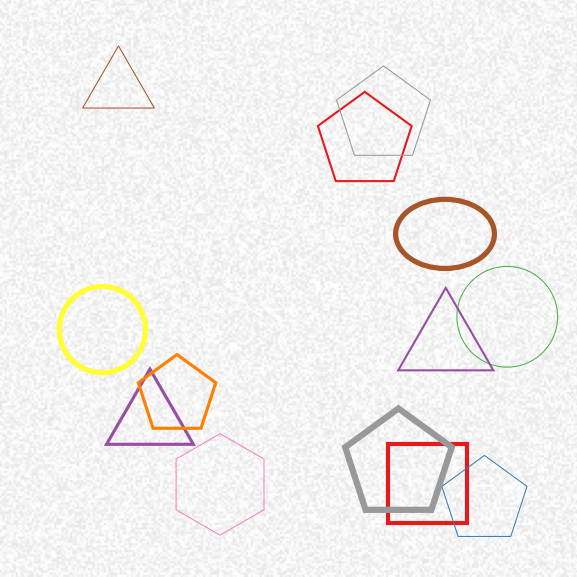[{"shape": "pentagon", "thickness": 1, "radius": 0.43, "center": [0.632, 0.755]}, {"shape": "square", "thickness": 2, "radius": 0.34, "center": [0.74, 0.162]}, {"shape": "pentagon", "thickness": 0.5, "radius": 0.39, "center": [0.839, 0.133]}, {"shape": "circle", "thickness": 0.5, "radius": 0.44, "center": [0.878, 0.451]}, {"shape": "triangle", "thickness": 1, "radius": 0.48, "center": [0.772, 0.405]}, {"shape": "triangle", "thickness": 1.5, "radius": 0.43, "center": [0.26, 0.273]}, {"shape": "pentagon", "thickness": 1.5, "radius": 0.35, "center": [0.307, 0.315]}, {"shape": "circle", "thickness": 2.5, "radius": 0.37, "center": [0.177, 0.428]}, {"shape": "oval", "thickness": 2.5, "radius": 0.43, "center": [0.771, 0.594]}, {"shape": "triangle", "thickness": 0.5, "radius": 0.36, "center": [0.205, 0.848]}, {"shape": "hexagon", "thickness": 0.5, "radius": 0.44, "center": [0.381, 0.16]}, {"shape": "pentagon", "thickness": 3, "radius": 0.48, "center": [0.69, 0.195]}, {"shape": "pentagon", "thickness": 0.5, "radius": 0.43, "center": [0.664, 0.799]}]